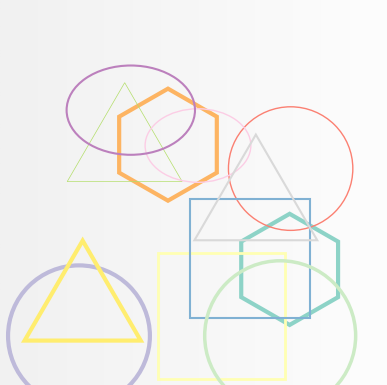[{"shape": "hexagon", "thickness": 3, "radius": 0.72, "center": [0.747, 0.3]}, {"shape": "square", "thickness": 2, "radius": 0.82, "center": [0.572, 0.179]}, {"shape": "circle", "thickness": 3, "radius": 0.92, "center": [0.204, 0.128]}, {"shape": "circle", "thickness": 1, "radius": 0.8, "center": [0.75, 0.562]}, {"shape": "square", "thickness": 1.5, "radius": 0.78, "center": [0.645, 0.328]}, {"shape": "hexagon", "thickness": 3, "radius": 0.73, "center": [0.434, 0.624]}, {"shape": "triangle", "thickness": 0.5, "radius": 0.86, "center": [0.322, 0.614]}, {"shape": "oval", "thickness": 1, "radius": 0.68, "center": [0.511, 0.622]}, {"shape": "triangle", "thickness": 1.5, "radius": 0.91, "center": [0.66, 0.467]}, {"shape": "oval", "thickness": 1.5, "radius": 0.83, "center": [0.338, 0.714]}, {"shape": "circle", "thickness": 2.5, "radius": 0.97, "center": [0.723, 0.128]}, {"shape": "triangle", "thickness": 3, "radius": 0.87, "center": [0.213, 0.202]}]